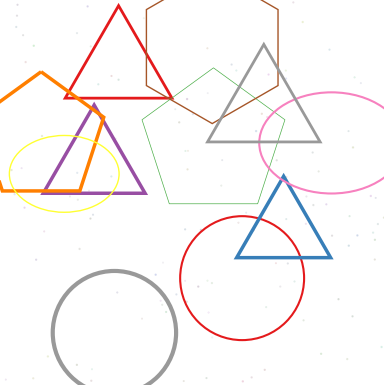[{"shape": "triangle", "thickness": 2, "radius": 0.8, "center": [0.308, 0.825]}, {"shape": "circle", "thickness": 1.5, "radius": 0.8, "center": [0.629, 0.278]}, {"shape": "triangle", "thickness": 2.5, "radius": 0.7, "center": [0.737, 0.401]}, {"shape": "pentagon", "thickness": 0.5, "radius": 0.98, "center": [0.554, 0.629]}, {"shape": "triangle", "thickness": 2.5, "radius": 0.76, "center": [0.245, 0.574]}, {"shape": "pentagon", "thickness": 2.5, "radius": 0.86, "center": [0.107, 0.643]}, {"shape": "oval", "thickness": 1, "radius": 0.71, "center": [0.167, 0.548]}, {"shape": "hexagon", "thickness": 1, "radius": 0.99, "center": [0.551, 0.876]}, {"shape": "oval", "thickness": 1.5, "radius": 0.94, "center": [0.861, 0.629]}, {"shape": "circle", "thickness": 3, "radius": 0.8, "center": [0.297, 0.136]}, {"shape": "triangle", "thickness": 2, "radius": 0.84, "center": [0.685, 0.716]}]